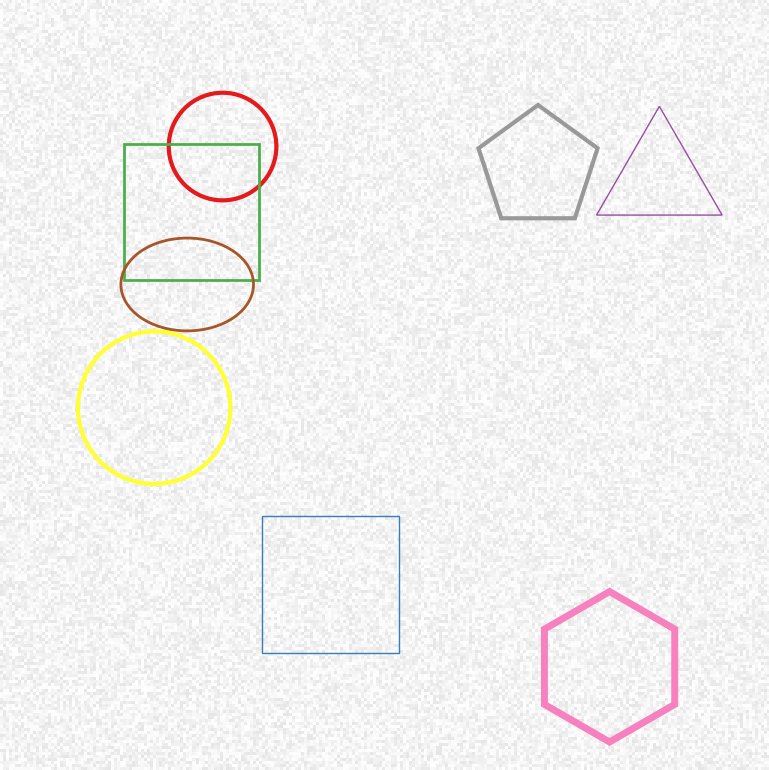[{"shape": "circle", "thickness": 1.5, "radius": 0.35, "center": [0.289, 0.81]}, {"shape": "square", "thickness": 0.5, "radius": 0.45, "center": [0.429, 0.241]}, {"shape": "square", "thickness": 1, "radius": 0.44, "center": [0.248, 0.725]}, {"shape": "triangle", "thickness": 0.5, "radius": 0.47, "center": [0.856, 0.768]}, {"shape": "circle", "thickness": 1.5, "radius": 0.49, "center": [0.2, 0.471]}, {"shape": "oval", "thickness": 1, "radius": 0.43, "center": [0.243, 0.631]}, {"shape": "hexagon", "thickness": 2.5, "radius": 0.49, "center": [0.792, 0.134]}, {"shape": "pentagon", "thickness": 1.5, "radius": 0.41, "center": [0.699, 0.782]}]